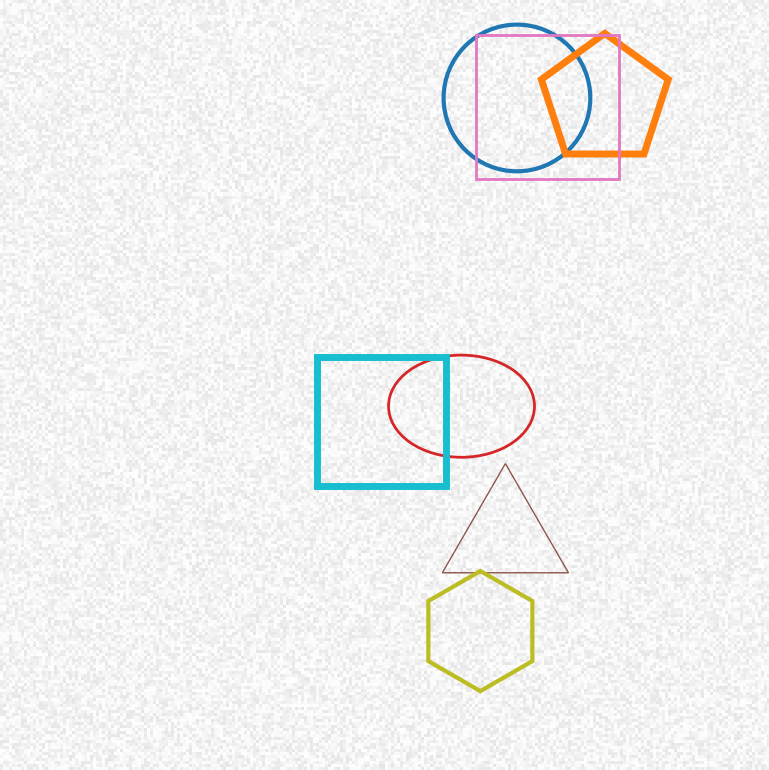[{"shape": "circle", "thickness": 1.5, "radius": 0.48, "center": [0.671, 0.873]}, {"shape": "pentagon", "thickness": 2.5, "radius": 0.43, "center": [0.785, 0.87]}, {"shape": "oval", "thickness": 1, "radius": 0.47, "center": [0.599, 0.472]}, {"shape": "triangle", "thickness": 0.5, "radius": 0.47, "center": [0.656, 0.303]}, {"shape": "square", "thickness": 1, "radius": 0.47, "center": [0.711, 0.861]}, {"shape": "hexagon", "thickness": 1.5, "radius": 0.39, "center": [0.624, 0.18]}, {"shape": "square", "thickness": 2.5, "radius": 0.42, "center": [0.495, 0.453]}]